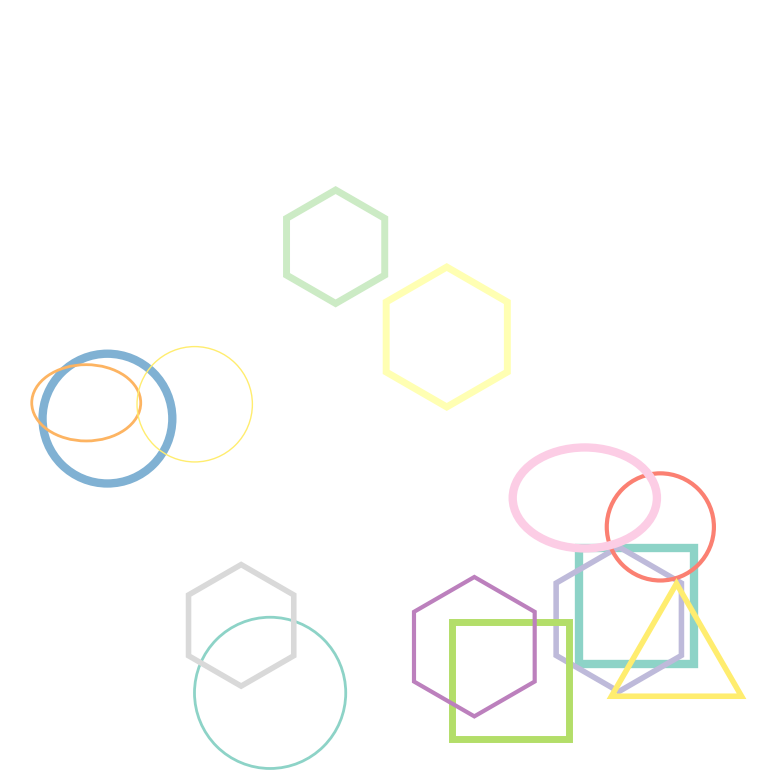[{"shape": "circle", "thickness": 1, "radius": 0.49, "center": [0.351, 0.1]}, {"shape": "square", "thickness": 3, "radius": 0.37, "center": [0.827, 0.213]}, {"shape": "hexagon", "thickness": 2.5, "radius": 0.45, "center": [0.58, 0.562]}, {"shape": "hexagon", "thickness": 2, "radius": 0.47, "center": [0.804, 0.196]}, {"shape": "circle", "thickness": 1.5, "radius": 0.35, "center": [0.858, 0.316]}, {"shape": "circle", "thickness": 3, "radius": 0.42, "center": [0.14, 0.456]}, {"shape": "oval", "thickness": 1, "radius": 0.35, "center": [0.112, 0.477]}, {"shape": "square", "thickness": 2.5, "radius": 0.38, "center": [0.663, 0.116]}, {"shape": "oval", "thickness": 3, "radius": 0.47, "center": [0.759, 0.353]}, {"shape": "hexagon", "thickness": 2, "radius": 0.39, "center": [0.313, 0.188]}, {"shape": "hexagon", "thickness": 1.5, "radius": 0.45, "center": [0.616, 0.16]}, {"shape": "hexagon", "thickness": 2.5, "radius": 0.37, "center": [0.436, 0.68]}, {"shape": "triangle", "thickness": 2, "radius": 0.49, "center": [0.879, 0.145]}, {"shape": "circle", "thickness": 0.5, "radius": 0.37, "center": [0.253, 0.475]}]